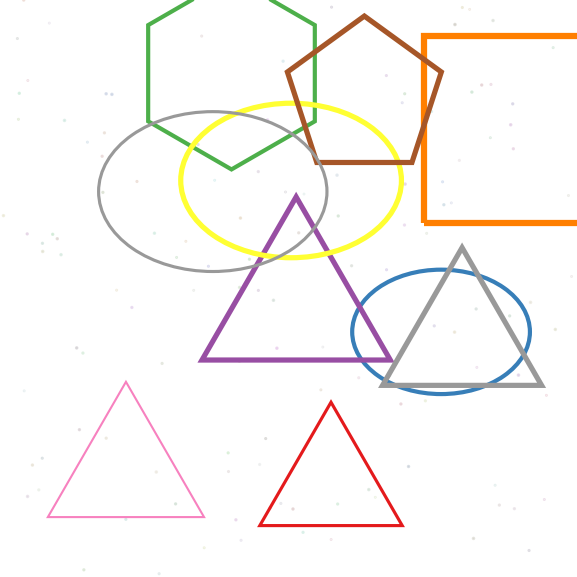[{"shape": "triangle", "thickness": 1.5, "radius": 0.71, "center": [0.573, 0.16]}, {"shape": "oval", "thickness": 2, "radius": 0.77, "center": [0.764, 0.424]}, {"shape": "hexagon", "thickness": 2, "radius": 0.83, "center": [0.401, 0.872]}, {"shape": "triangle", "thickness": 2.5, "radius": 0.94, "center": [0.513, 0.47]}, {"shape": "square", "thickness": 3, "radius": 0.81, "center": [0.895, 0.775]}, {"shape": "oval", "thickness": 2.5, "radius": 0.96, "center": [0.504, 0.687]}, {"shape": "pentagon", "thickness": 2.5, "radius": 0.7, "center": [0.631, 0.831]}, {"shape": "triangle", "thickness": 1, "radius": 0.78, "center": [0.218, 0.182]}, {"shape": "oval", "thickness": 1.5, "radius": 0.99, "center": [0.368, 0.667]}, {"shape": "triangle", "thickness": 2.5, "radius": 0.79, "center": [0.8, 0.411]}]